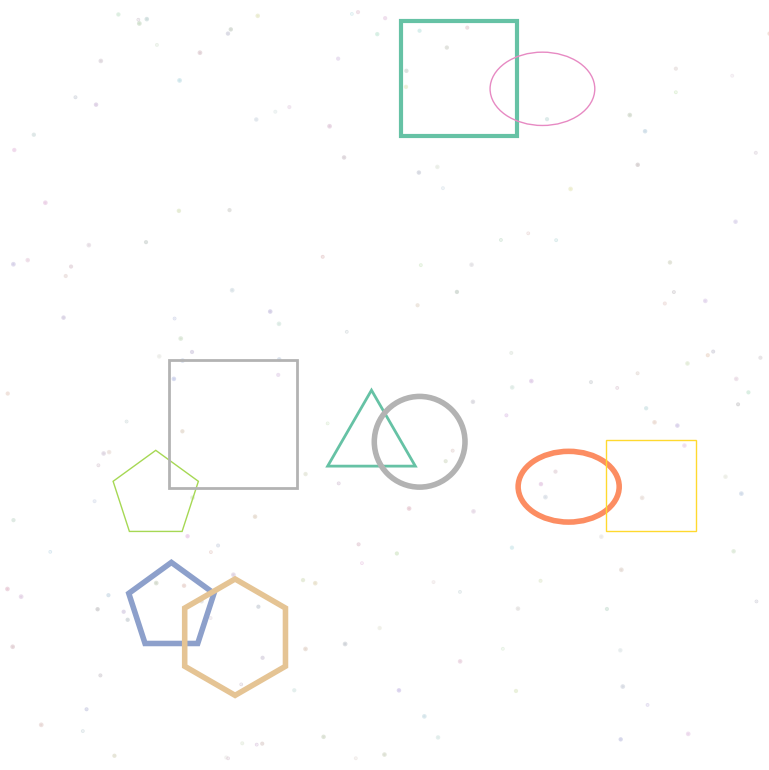[{"shape": "triangle", "thickness": 1, "radius": 0.33, "center": [0.482, 0.428]}, {"shape": "square", "thickness": 1.5, "radius": 0.38, "center": [0.596, 0.898]}, {"shape": "oval", "thickness": 2, "radius": 0.33, "center": [0.739, 0.368]}, {"shape": "pentagon", "thickness": 2, "radius": 0.29, "center": [0.223, 0.211]}, {"shape": "oval", "thickness": 0.5, "radius": 0.34, "center": [0.704, 0.885]}, {"shape": "pentagon", "thickness": 0.5, "radius": 0.29, "center": [0.202, 0.357]}, {"shape": "square", "thickness": 0.5, "radius": 0.29, "center": [0.845, 0.37]}, {"shape": "hexagon", "thickness": 2, "radius": 0.38, "center": [0.305, 0.173]}, {"shape": "square", "thickness": 1, "radius": 0.41, "center": [0.302, 0.45]}, {"shape": "circle", "thickness": 2, "radius": 0.29, "center": [0.545, 0.426]}]